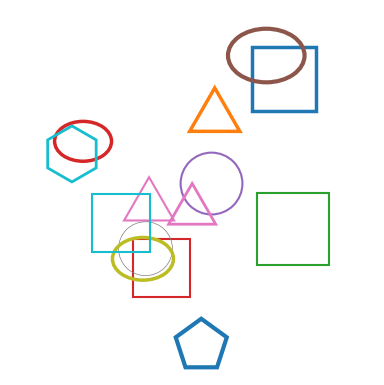[{"shape": "square", "thickness": 2.5, "radius": 0.42, "center": [0.738, 0.794]}, {"shape": "pentagon", "thickness": 3, "radius": 0.35, "center": [0.523, 0.102]}, {"shape": "triangle", "thickness": 2.5, "radius": 0.38, "center": [0.558, 0.696]}, {"shape": "square", "thickness": 1.5, "radius": 0.47, "center": [0.761, 0.406]}, {"shape": "oval", "thickness": 2.5, "radius": 0.37, "center": [0.216, 0.633]}, {"shape": "square", "thickness": 1.5, "radius": 0.37, "center": [0.42, 0.303]}, {"shape": "circle", "thickness": 1.5, "radius": 0.4, "center": [0.549, 0.523]}, {"shape": "oval", "thickness": 3, "radius": 0.5, "center": [0.692, 0.856]}, {"shape": "triangle", "thickness": 2, "radius": 0.35, "center": [0.499, 0.453]}, {"shape": "triangle", "thickness": 1.5, "radius": 0.37, "center": [0.387, 0.465]}, {"shape": "circle", "thickness": 0.5, "radius": 0.35, "center": [0.378, 0.354]}, {"shape": "oval", "thickness": 2.5, "radius": 0.4, "center": [0.371, 0.328]}, {"shape": "hexagon", "thickness": 2, "radius": 0.36, "center": [0.187, 0.6]}, {"shape": "square", "thickness": 1.5, "radius": 0.38, "center": [0.314, 0.421]}]